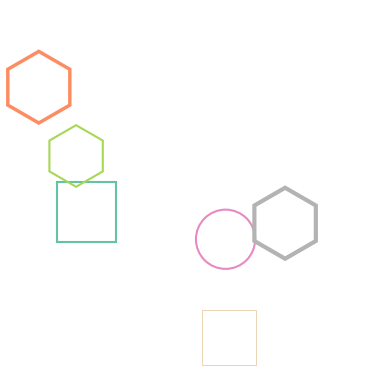[{"shape": "square", "thickness": 1.5, "radius": 0.39, "center": [0.225, 0.45]}, {"shape": "hexagon", "thickness": 2.5, "radius": 0.46, "center": [0.101, 0.774]}, {"shape": "circle", "thickness": 1.5, "radius": 0.38, "center": [0.586, 0.379]}, {"shape": "hexagon", "thickness": 1.5, "radius": 0.4, "center": [0.198, 0.595]}, {"shape": "square", "thickness": 0.5, "radius": 0.35, "center": [0.595, 0.124]}, {"shape": "hexagon", "thickness": 3, "radius": 0.46, "center": [0.741, 0.42]}]